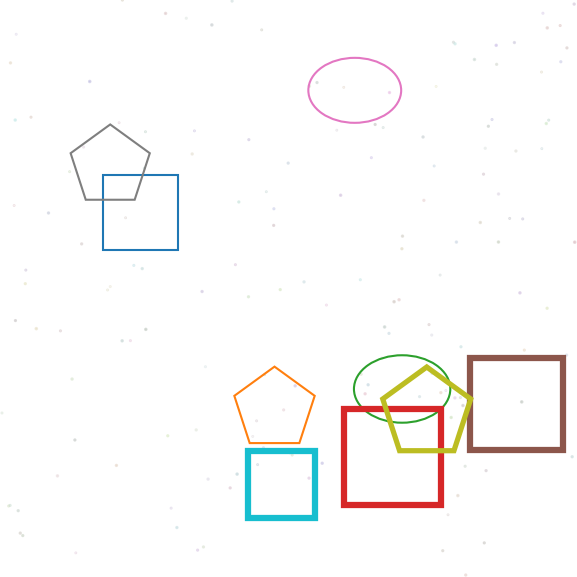[{"shape": "square", "thickness": 1, "radius": 0.32, "center": [0.243, 0.632]}, {"shape": "pentagon", "thickness": 1, "radius": 0.37, "center": [0.475, 0.291]}, {"shape": "oval", "thickness": 1, "radius": 0.42, "center": [0.696, 0.326]}, {"shape": "square", "thickness": 3, "radius": 0.42, "center": [0.68, 0.208]}, {"shape": "square", "thickness": 3, "radius": 0.4, "center": [0.895, 0.299]}, {"shape": "oval", "thickness": 1, "radius": 0.4, "center": [0.614, 0.843]}, {"shape": "pentagon", "thickness": 1, "radius": 0.36, "center": [0.191, 0.712]}, {"shape": "pentagon", "thickness": 2.5, "radius": 0.4, "center": [0.739, 0.284]}, {"shape": "square", "thickness": 3, "radius": 0.29, "center": [0.487, 0.16]}]